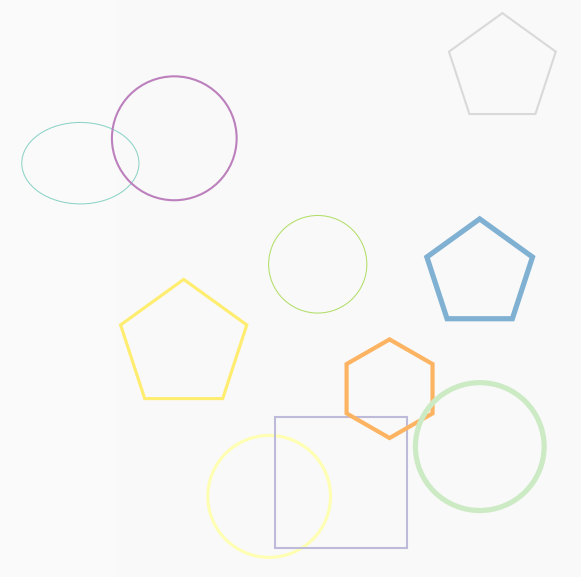[{"shape": "oval", "thickness": 0.5, "radius": 0.5, "center": [0.138, 0.717]}, {"shape": "circle", "thickness": 1.5, "radius": 0.53, "center": [0.463, 0.14]}, {"shape": "square", "thickness": 1, "radius": 0.57, "center": [0.586, 0.164]}, {"shape": "pentagon", "thickness": 2.5, "radius": 0.48, "center": [0.825, 0.525]}, {"shape": "hexagon", "thickness": 2, "radius": 0.43, "center": [0.67, 0.326]}, {"shape": "circle", "thickness": 0.5, "radius": 0.42, "center": [0.547, 0.542]}, {"shape": "pentagon", "thickness": 1, "radius": 0.48, "center": [0.864, 0.88]}, {"shape": "circle", "thickness": 1, "radius": 0.54, "center": [0.3, 0.76]}, {"shape": "circle", "thickness": 2.5, "radius": 0.55, "center": [0.825, 0.226]}, {"shape": "pentagon", "thickness": 1.5, "radius": 0.57, "center": [0.316, 0.401]}]